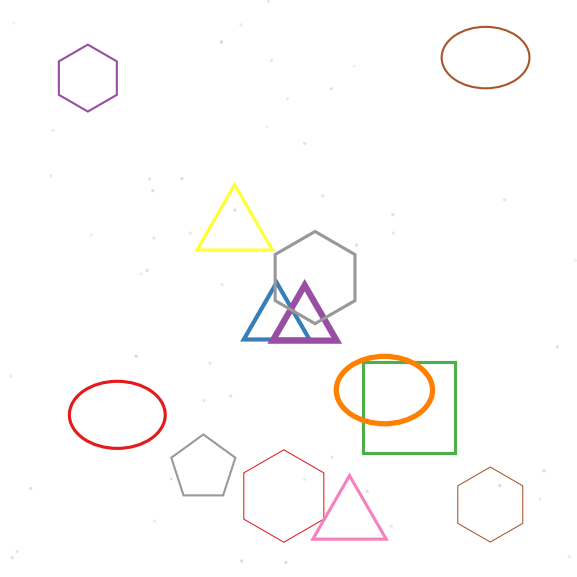[{"shape": "oval", "thickness": 1.5, "radius": 0.41, "center": [0.203, 0.281]}, {"shape": "hexagon", "thickness": 0.5, "radius": 0.4, "center": [0.491, 0.14]}, {"shape": "triangle", "thickness": 2, "radius": 0.33, "center": [0.479, 0.444]}, {"shape": "square", "thickness": 1.5, "radius": 0.4, "center": [0.708, 0.294]}, {"shape": "triangle", "thickness": 3, "radius": 0.32, "center": [0.528, 0.441]}, {"shape": "hexagon", "thickness": 1, "radius": 0.29, "center": [0.152, 0.864]}, {"shape": "oval", "thickness": 2.5, "radius": 0.42, "center": [0.666, 0.324]}, {"shape": "triangle", "thickness": 1.5, "radius": 0.38, "center": [0.406, 0.604]}, {"shape": "hexagon", "thickness": 0.5, "radius": 0.32, "center": [0.849, 0.125]}, {"shape": "oval", "thickness": 1, "radius": 0.38, "center": [0.841, 0.899]}, {"shape": "triangle", "thickness": 1.5, "radius": 0.37, "center": [0.605, 0.102]}, {"shape": "pentagon", "thickness": 1, "radius": 0.29, "center": [0.352, 0.189]}, {"shape": "hexagon", "thickness": 1.5, "radius": 0.4, "center": [0.546, 0.519]}]